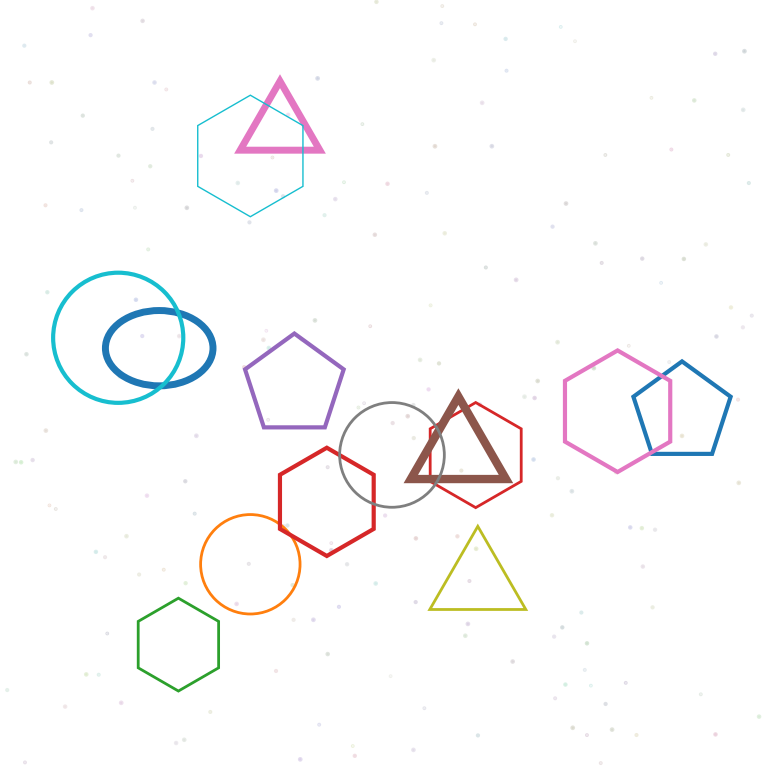[{"shape": "pentagon", "thickness": 1.5, "radius": 0.33, "center": [0.886, 0.464]}, {"shape": "oval", "thickness": 2.5, "radius": 0.35, "center": [0.207, 0.548]}, {"shape": "circle", "thickness": 1, "radius": 0.32, "center": [0.325, 0.267]}, {"shape": "hexagon", "thickness": 1, "radius": 0.3, "center": [0.232, 0.163]}, {"shape": "hexagon", "thickness": 1.5, "radius": 0.35, "center": [0.424, 0.348]}, {"shape": "hexagon", "thickness": 1, "radius": 0.34, "center": [0.618, 0.409]}, {"shape": "pentagon", "thickness": 1.5, "radius": 0.34, "center": [0.382, 0.499]}, {"shape": "triangle", "thickness": 3, "radius": 0.36, "center": [0.595, 0.414]}, {"shape": "hexagon", "thickness": 1.5, "radius": 0.39, "center": [0.802, 0.466]}, {"shape": "triangle", "thickness": 2.5, "radius": 0.3, "center": [0.364, 0.835]}, {"shape": "circle", "thickness": 1, "radius": 0.34, "center": [0.509, 0.409]}, {"shape": "triangle", "thickness": 1, "radius": 0.36, "center": [0.621, 0.244]}, {"shape": "hexagon", "thickness": 0.5, "radius": 0.39, "center": [0.325, 0.797]}, {"shape": "circle", "thickness": 1.5, "radius": 0.42, "center": [0.154, 0.561]}]